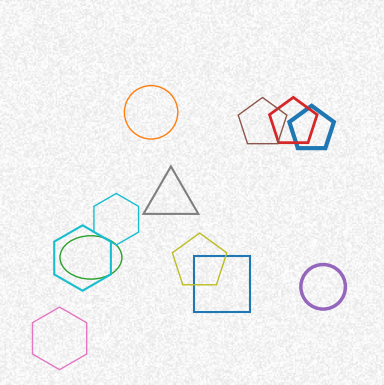[{"shape": "square", "thickness": 1.5, "radius": 0.36, "center": [0.576, 0.262]}, {"shape": "pentagon", "thickness": 3, "radius": 0.3, "center": [0.809, 0.664]}, {"shape": "circle", "thickness": 1, "radius": 0.35, "center": [0.392, 0.708]}, {"shape": "oval", "thickness": 1, "radius": 0.4, "center": [0.236, 0.331]}, {"shape": "pentagon", "thickness": 2, "radius": 0.33, "center": [0.762, 0.682]}, {"shape": "circle", "thickness": 2.5, "radius": 0.29, "center": [0.839, 0.255]}, {"shape": "pentagon", "thickness": 1, "radius": 0.33, "center": [0.682, 0.68]}, {"shape": "hexagon", "thickness": 1, "radius": 0.41, "center": [0.155, 0.121]}, {"shape": "triangle", "thickness": 1.5, "radius": 0.41, "center": [0.444, 0.486]}, {"shape": "pentagon", "thickness": 1, "radius": 0.37, "center": [0.518, 0.32]}, {"shape": "hexagon", "thickness": 1.5, "radius": 0.42, "center": [0.214, 0.33]}, {"shape": "hexagon", "thickness": 1, "radius": 0.33, "center": [0.302, 0.431]}]